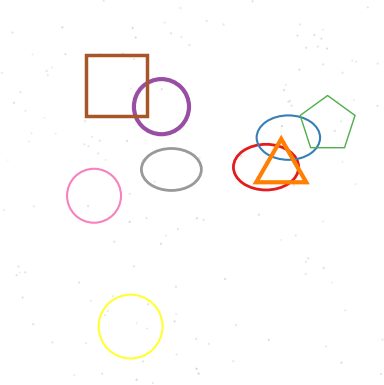[{"shape": "oval", "thickness": 2, "radius": 0.42, "center": [0.691, 0.566]}, {"shape": "oval", "thickness": 1.5, "radius": 0.41, "center": [0.749, 0.643]}, {"shape": "pentagon", "thickness": 1, "radius": 0.37, "center": [0.851, 0.677]}, {"shape": "circle", "thickness": 3, "radius": 0.36, "center": [0.419, 0.723]}, {"shape": "triangle", "thickness": 3, "radius": 0.38, "center": [0.73, 0.564]}, {"shape": "circle", "thickness": 1.5, "radius": 0.41, "center": [0.339, 0.152]}, {"shape": "square", "thickness": 2.5, "radius": 0.4, "center": [0.302, 0.779]}, {"shape": "circle", "thickness": 1.5, "radius": 0.35, "center": [0.244, 0.492]}, {"shape": "oval", "thickness": 2, "radius": 0.39, "center": [0.445, 0.56]}]